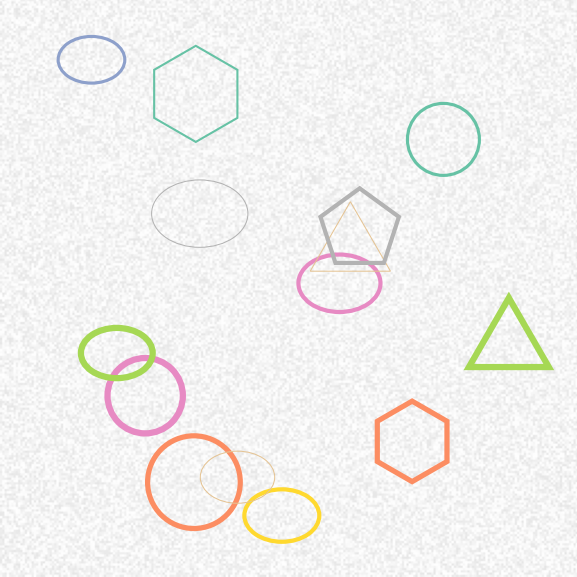[{"shape": "hexagon", "thickness": 1, "radius": 0.42, "center": [0.339, 0.837]}, {"shape": "circle", "thickness": 1.5, "radius": 0.31, "center": [0.768, 0.758]}, {"shape": "circle", "thickness": 2.5, "radius": 0.4, "center": [0.336, 0.164]}, {"shape": "hexagon", "thickness": 2.5, "radius": 0.35, "center": [0.714, 0.235]}, {"shape": "oval", "thickness": 1.5, "radius": 0.29, "center": [0.158, 0.896]}, {"shape": "oval", "thickness": 2, "radius": 0.36, "center": [0.588, 0.509]}, {"shape": "circle", "thickness": 3, "radius": 0.33, "center": [0.251, 0.314]}, {"shape": "triangle", "thickness": 3, "radius": 0.4, "center": [0.881, 0.403]}, {"shape": "oval", "thickness": 3, "radius": 0.31, "center": [0.202, 0.388]}, {"shape": "oval", "thickness": 2, "radius": 0.32, "center": [0.488, 0.106]}, {"shape": "triangle", "thickness": 0.5, "radius": 0.4, "center": [0.607, 0.57]}, {"shape": "oval", "thickness": 0.5, "radius": 0.32, "center": [0.411, 0.173]}, {"shape": "oval", "thickness": 0.5, "radius": 0.42, "center": [0.346, 0.629]}, {"shape": "pentagon", "thickness": 2, "radius": 0.36, "center": [0.623, 0.602]}]